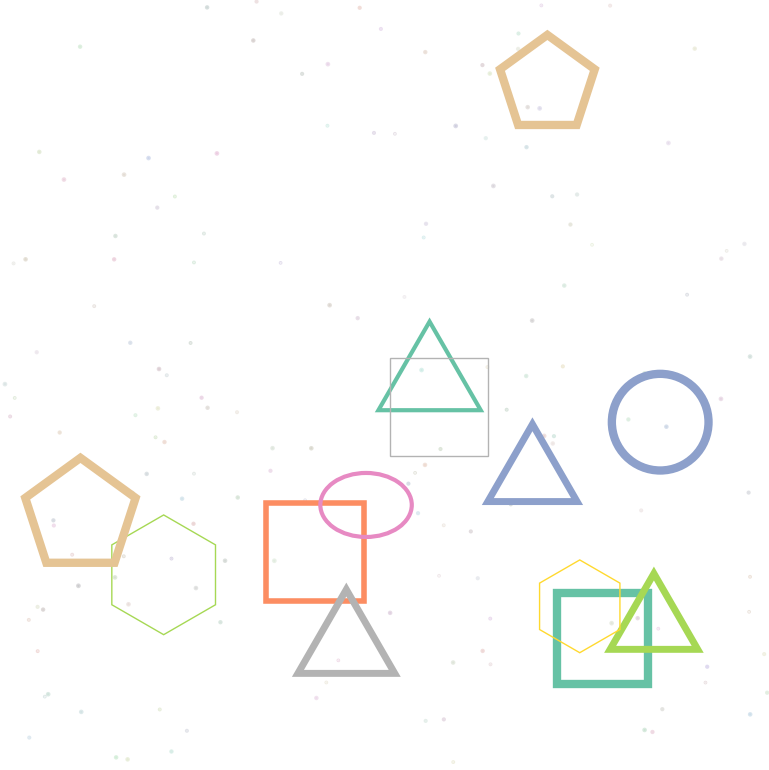[{"shape": "triangle", "thickness": 1.5, "radius": 0.38, "center": [0.558, 0.506]}, {"shape": "square", "thickness": 3, "radius": 0.3, "center": [0.783, 0.171]}, {"shape": "square", "thickness": 2, "radius": 0.32, "center": [0.409, 0.283]}, {"shape": "circle", "thickness": 3, "radius": 0.31, "center": [0.857, 0.452]}, {"shape": "triangle", "thickness": 2.5, "radius": 0.33, "center": [0.691, 0.382]}, {"shape": "oval", "thickness": 1.5, "radius": 0.3, "center": [0.475, 0.344]}, {"shape": "triangle", "thickness": 2.5, "radius": 0.33, "center": [0.849, 0.19]}, {"shape": "hexagon", "thickness": 0.5, "radius": 0.39, "center": [0.213, 0.253]}, {"shape": "hexagon", "thickness": 0.5, "radius": 0.3, "center": [0.753, 0.213]}, {"shape": "pentagon", "thickness": 3, "radius": 0.32, "center": [0.711, 0.89]}, {"shape": "pentagon", "thickness": 3, "radius": 0.38, "center": [0.104, 0.33]}, {"shape": "square", "thickness": 0.5, "radius": 0.32, "center": [0.571, 0.471]}, {"shape": "triangle", "thickness": 2.5, "radius": 0.36, "center": [0.45, 0.162]}]